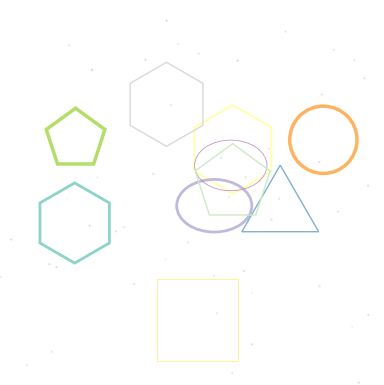[{"shape": "hexagon", "thickness": 2, "radius": 0.52, "center": [0.194, 0.421]}, {"shape": "hexagon", "thickness": 1.5, "radius": 0.58, "center": [0.605, 0.612]}, {"shape": "oval", "thickness": 2, "radius": 0.49, "center": [0.557, 0.466]}, {"shape": "triangle", "thickness": 1, "radius": 0.58, "center": [0.728, 0.456]}, {"shape": "circle", "thickness": 2.5, "radius": 0.44, "center": [0.84, 0.637]}, {"shape": "pentagon", "thickness": 2.5, "radius": 0.4, "center": [0.196, 0.639]}, {"shape": "hexagon", "thickness": 1, "radius": 0.55, "center": [0.433, 0.729]}, {"shape": "oval", "thickness": 0.5, "radius": 0.47, "center": [0.599, 0.57]}, {"shape": "pentagon", "thickness": 1, "radius": 0.51, "center": [0.604, 0.524]}, {"shape": "square", "thickness": 0.5, "radius": 0.53, "center": [0.513, 0.169]}]